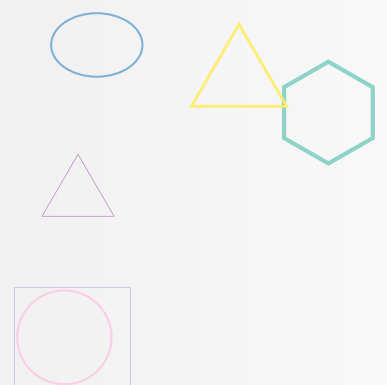[{"shape": "hexagon", "thickness": 3, "radius": 0.66, "center": [0.847, 0.707]}, {"shape": "square", "thickness": 0.5, "radius": 0.74, "center": [0.186, 0.106]}, {"shape": "oval", "thickness": 1.5, "radius": 0.59, "center": [0.25, 0.883]}, {"shape": "circle", "thickness": 1.5, "radius": 0.61, "center": [0.166, 0.124]}, {"shape": "triangle", "thickness": 0.5, "radius": 0.54, "center": [0.201, 0.492]}, {"shape": "triangle", "thickness": 2, "radius": 0.71, "center": [0.617, 0.795]}]